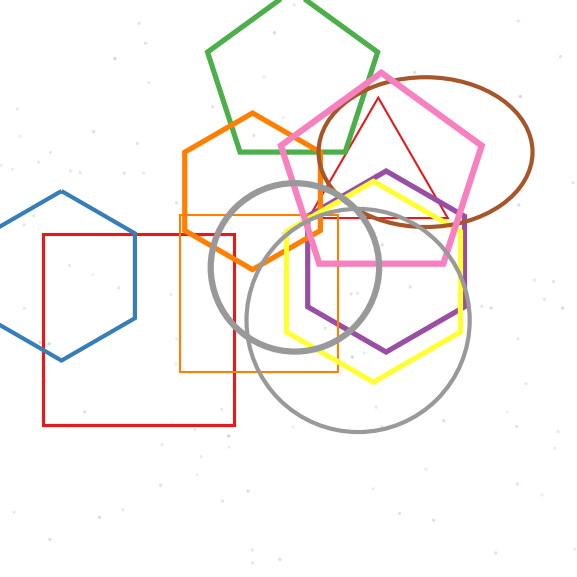[{"shape": "triangle", "thickness": 1, "radius": 0.7, "center": [0.655, 0.691]}, {"shape": "square", "thickness": 1.5, "radius": 0.83, "center": [0.24, 0.428]}, {"shape": "hexagon", "thickness": 2, "radius": 0.73, "center": [0.106, 0.522]}, {"shape": "pentagon", "thickness": 2.5, "radius": 0.77, "center": [0.507, 0.861]}, {"shape": "hexagon", "thickness": 2.5, "radius": 0.78, "center": [0.669, 0.546]}, {"shape": "hexagon", "thickness": 2.5, "radius": 0.68, "center": [0.437, 0.668]}, {"shape": "square", "thickness": 1, "radius": 0.68, "center": [0.448, 0.492]}, {"shape": "hexagon", "thickness": 2.5, "radius": 0.87, "center": [0.647, 0.511]}, {"shape": "oval", "thickness": 2, "radius": 0.93, "center": [0.737, 0.736]}, {"shape": "pentagon", "thickness": 3, "radius": 0.91, "center": [0.66, 0.69]}, {"shape": "circle", "thickness": 3, "radius": 0.73, "center": [0.511, 0.536]}, {"shape": "circle", "thickness": 2, "radius": 0.97, "center": [0.62, 0.444]}]